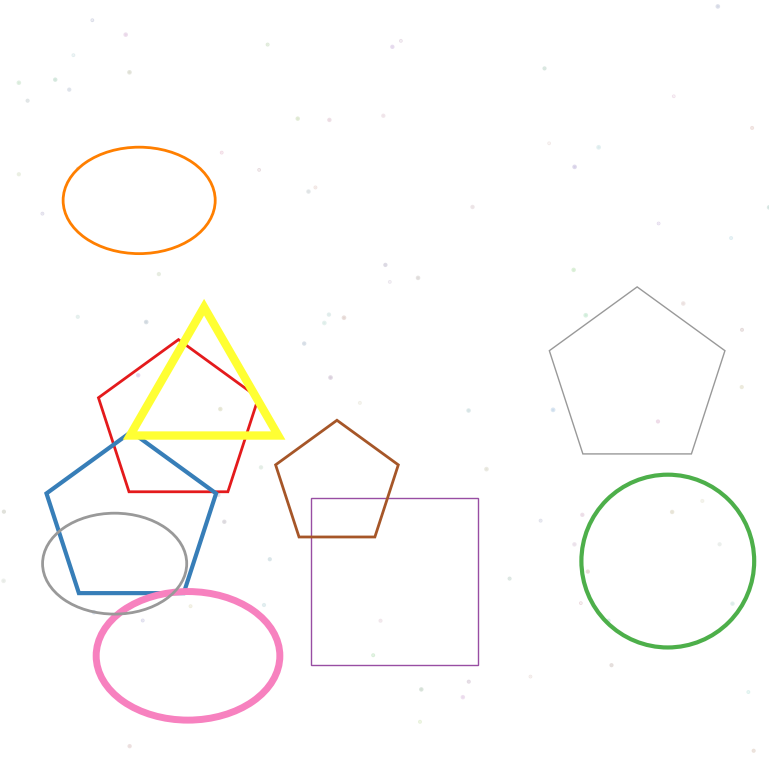[{"shape": "pentagon", "thickness": 1, "radius": 0.55, "center": [0.232, 0.45]}, {"shape": "pentagon", "thickness": 1.5, "radius": 0.58, "center": [0.17, 0.323]}, {"shape": "circle", "thickness": 1.5, "radius": 0.56, "center": [0.867, 0.271]}, {"shape": "square", "thickness": 0.5, "radius": 0.54, "center": [0.512, 0.245]}, {"shape": "oval", "thickness": 1, "radius": 0.49, "center": [0.181, 0.74]}, {"shape": "triangle", "thickness": 3, "radius": 0.56, "center": [0.265, 0.49]}, {"shape": "pentagon", "thickness": 1, "radius": 0.42, "center": [0.438, 0.37]}, {"shape": "oval", "thickness": 2.5, "radius": 0.6, "center": [0.244, 0.148]}, {"shape": "oval", "thickness": 1, "radius": 0.47, "center": [0.149, 0.268]}, {"shape": "pentagon", "thickness": 0.5, "radius": 0.6, "center": [0.827, 0.507]}]